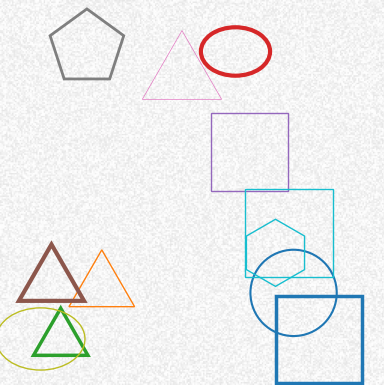[{"shape": "circle", "thickness": 1.5, "radius": 0.56, "center": [0.763, 0.239]}, {"shape": "square", "thickness": 2.5, "radius": 0.56, "center": [0.829, 0.118]}, {"shape": "triangle", "thickness": 1, "radius": 0.49, "center": [0.264, 0.253]}, {"shape": "triangle", "thickness": 2.5, "radius": 0.41, "center": [0.158, 0.118]}, {"shape": "oval", "thickness": 3, "radius": 0.45, "center": [0.612, 0.866]}, {"shape": "square", "thickness": 1, "radius": 0.5, "center": [0.648, 0.605]}, {"shape": "triangle", "thickness": 3, "radius": 0.49, "center": [0.134, 0.267]}, {"shape": "triangle", "thickness": 0.5, "radius": 0.6, "center": [0.473, 0.801]}, {"shape": "pentagon", "thickness": 2, "radius": 0.5, "center": [0.226, 0.876]}, {"shape": "oval", "thickness": 1, "radius": 0.58, "center": [0.105, 0.12]}, {"shape": "square", "thickness": 1, "radius": 0.57, "center": [0.751, 0.394]}, {"shape": "hexagon", "thickness": 1, "radius": 0.44, "center": [0.716, 0.343]}]